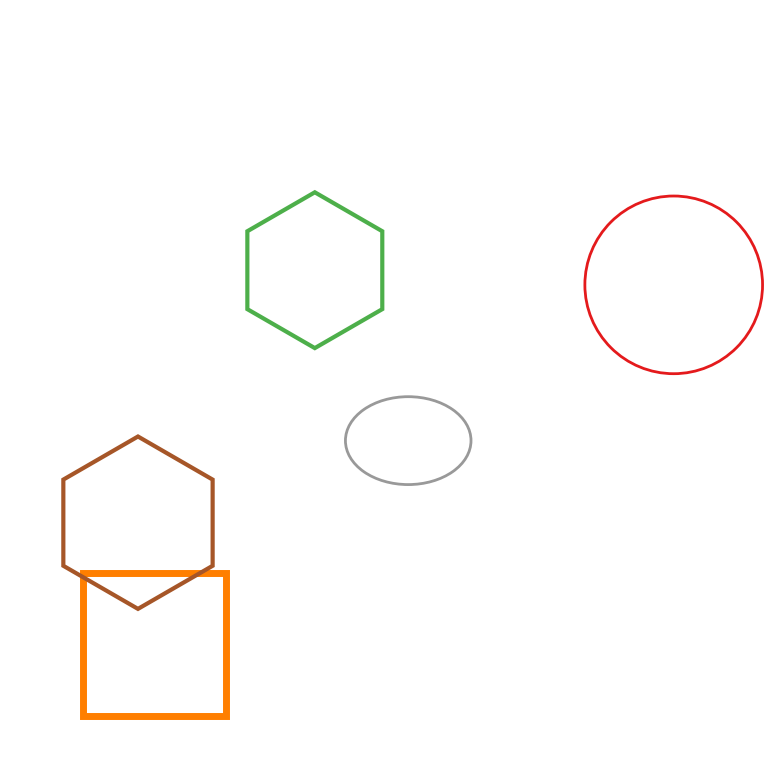[{"shape": "circle", "thickness": 1, "radius": 0.58, "center": [0.875, 0.63]}, {"shape": "hexagon", "thickness": 1.5, "radius": 0.51, "center": [0.409, 0.649]}, {"shape": "square", "thickness": 2.5, "radius": 0.47, "center": [0.201, 0.163]}, {"shape": "hexagon", "thickness": 1.5, "radius": 0.56, "center": [0.179, 0.321]}, {"shape": "oval", "thickness": 1, "radius": 0.41, "center": [0.53, 0.428]}]